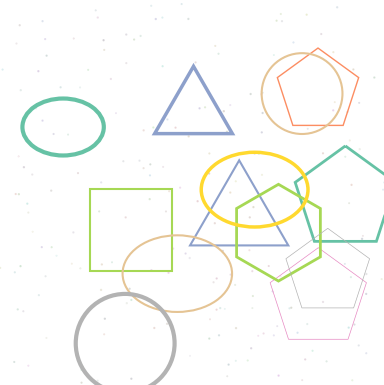[{"shape": "pentagon", "thickness": 2, "radius": 0.69, "center": [0.897, 0.484]}, {"shape": "oval", "thickness": 3, "radius": 0.53, "center": [0.164, 0.67]}, {"shape": "pentagon", "thickness": 1, "radius": 0.56, "center": [0.826, 0.764]}, {"shape": "triangle", "thickness": 1.5, "radius": 0.74, "center": [0.621, 0.436]}, {"shape": "triangle", "thickness": 2.5, "radius": 0.58, "center": [0.503, 0.711]}, {"shape": "pentagon", "thickness": 0.5, "radius": 0.66, "center": [0.827, 0.225]}, {"shape": "hexagon", "thickness": 2, "radius": 0.63, "center": [0.723, 0.396]}, {"shape": "square", "thickness": 1.5, "radius": 0.53, "center": [0.341, 0.402]}, {"shape": "oval", "thickness": 2.5, "radius": 0.69, "center": [0.661, 0.507]}, {"shape": "circle", "thickness": 1.5, "radius": 0.52, "center": [0.785, 0.757]}, {"shape": "oval", "thickness": 1.5, "radius": 0.71, "center": [0.461, 0.289]}, {"shape": "pentagon", "thickness": 0.5, "radius": 0.57, "center": [0.851, 0.293]}, {"shape": "circle", "thickness": 3, "radius": 0.64, "center": [0.325, 0.108]}]